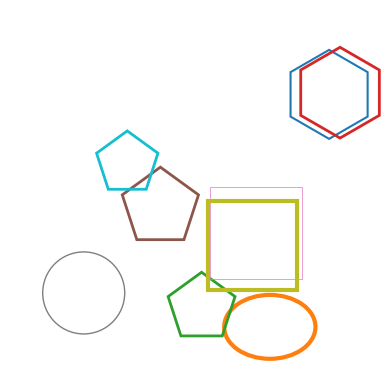[{"shape": "hexagon", "thickness": 1.5, "radius": 0.58, "center": [0.855, 0.755]}, {"shape": "oval", "thickness": 3, "radius": 0.59, "center": [0.701, 0.151]}, {"shape": "pentagon", "thickness": 2, "radius": 0.46, "center": [0.524, 0.201]}, {"shape": "hexagon", "thickness": 2, "radius": 0.59, "center": [0.883, 0.759]}, {"shape": "pentagon", "thickness": 2, "radius": 0.52, "center": [0.417, 0.462]}, {"shape": "square", "thickness": 0.5, "radius": 0.6, "center": [0.666, 0.396]}, {"shape": "circle", "thickness": 1, "radius": 0.53, "center": [0.217, 0.239]}, {"shape": "square", "thickness": 3, "radius": 0.58, "center": [0.656, 0.362]}, {"shape": "pentagon", "thickness": 2, "radius": 0.42, "center": [0.331, 0.576]}]